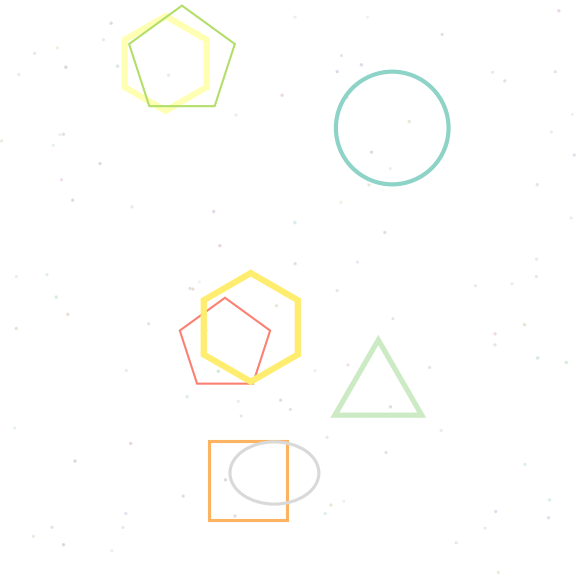[{"shape": "circle", "thickness": 2, "radius": 0.49, "center": [0.679, 0.777]}, {"shape": "hexagon", "thickness": 3, "radius": 0.41, "center": [0.287, 0.889]}, {"shape": "pentagon", "thickness": 1, "radius": 0.41, "center": [0.39, 0.401]}, {"shape": "square", "thickness": 1.5, "radius": 0.34, "center": [0.429, 0.167]}, {"shape": "pentagon", "thickness": 1, "radius": 0.48, "center": [0.315, 0.893]}, {"shape": "oval", "thickness": 1.5, "radius": 0.38, "center": [0.475, 0.18]}, {"shape": "triangle", "thickness": 2.5, "radius": 0.43, "center": [0.655, 0.324]}, {"shape": "hexagon", "thickness": 3, "radius": 0.47, "center": [0.434, 0.432]}]